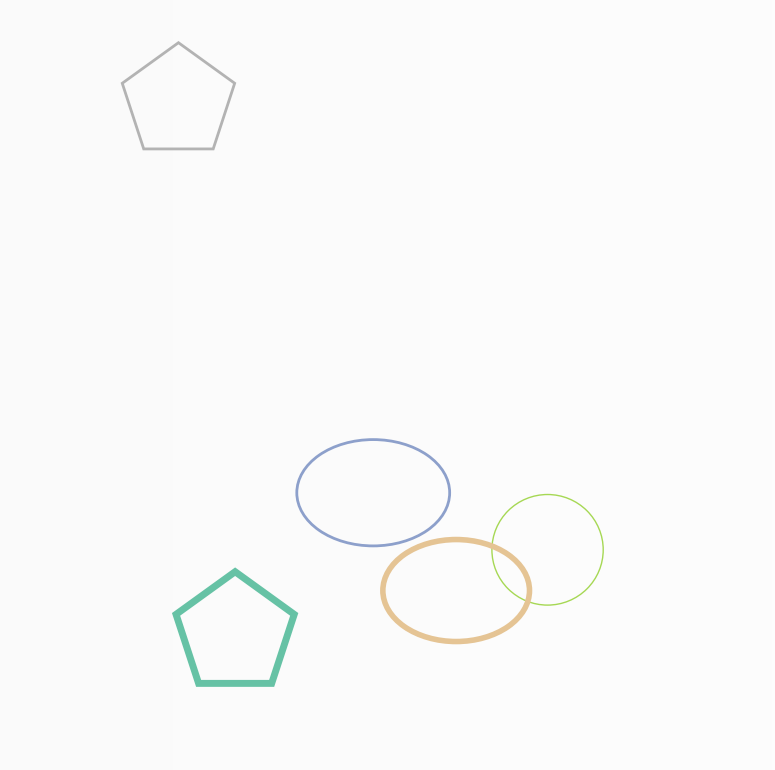[{"shape": "pentagon", "thickness": 2.5, "radius": 0.4, "center": [0.303, 0.177]}, {"shape": "oval", "thickness": 1, "radius": 0.49, "center": [0.482, 0.36]}, {"shape": "circle", "thickness": 0.5, "radius": 0.36, "center": [0.707, 0.286]}, {"shape": "oval", "thickness": 2, "radius": 0.47, "center": [0.589, 0.233]}, {"shape": "pentagon", "thickness": 1, "radius": 0.38, "center": [0.23, 0.868]}]